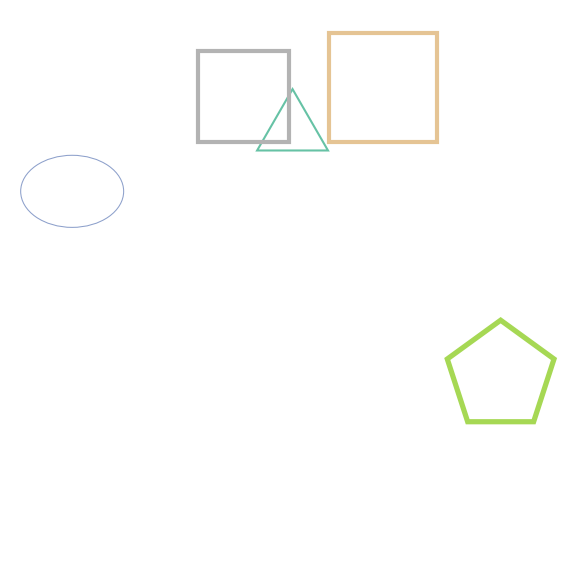[{"shape": "triangle", "thickness": 1, "radius": 0.35, "center": [0.507, 0.774]}, {"shape": "oval", "thickness": 0.5, "radius": 0.45, "center": [0.125, 0.668]}, {"shape": "pentagon", "thickness": 2.5, "radius": 0.49, "center": [0.867, 0.347]}, {"shape": "square", "thickness": 2, "radius": 0.47, "center": [0.663, 0.847]}, {"shape": "square", "thickness": 2, "radius": 0.39, "center": [0.422, 0.831]}]